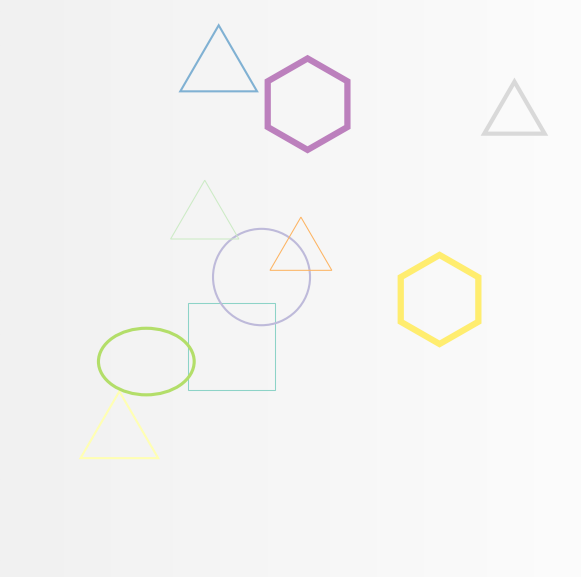[{"shape": "square", "thickness": 0.5, "radius": 0.38, "center": [0.398, 0.4]}, {"shape": "triangle", "thickness": 1, "radius": 0.39, "center": [0.205, 0.244]}, {"shape": "circle", "thickness": 1, "radius": 0.42, "center": [0.45, 0.519]}, {"shape": "triangle", "thickness": 1, "radius": 0.38, "center": [0.376, 0.879]}, {"shape": "triangle", "thickness": 0.5, "radius": 0.31, "center": [0.518, 0.562]}, {"shape": "oval", "thickness": 1.5, "radius": 0.41, "center": [0.252, 0.373]}, {"shape": "triangle", "thickness": 2, "radius": 0.3, "center": [0.885, 0.798]}, {"shape": "hexagon", "thickness": 3, "radius": 0.4, "center": [0.529, 0.819]}, {"shape": "triangle", "thickness": 0.5, "radius": 0.34, "center": [0.352, 0.619]}, {"shape": "hexagon", "thickness": 3, "radius": 0.39, "center": [0.756, 0.481]}]